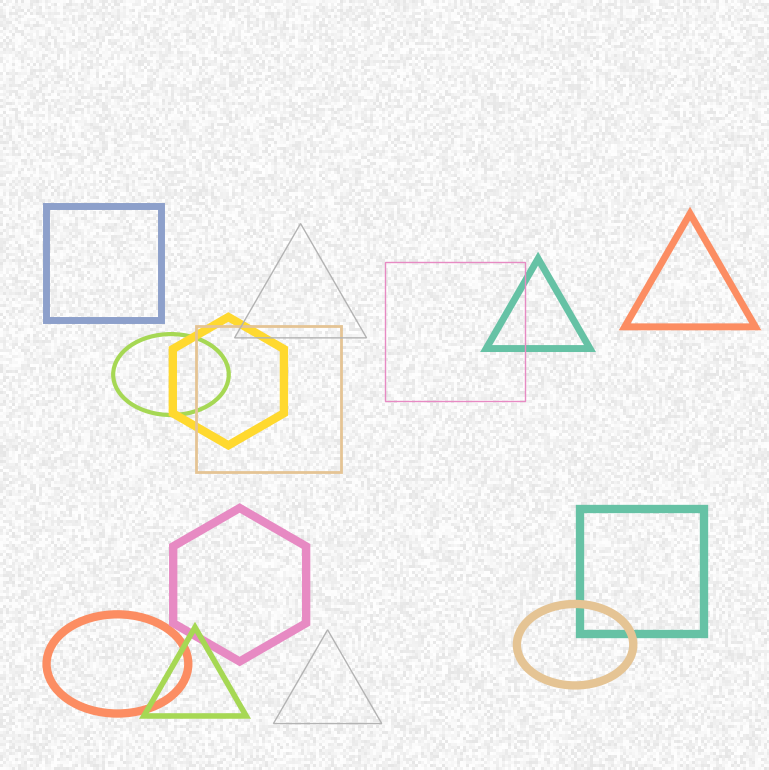[{"shape": "square", "thickness": 3, "radius": 0.4, "center": [0.834, 0.258]}, {"shape": "triangle", "thickness": 2.5, "radius": 0.39, "center": [0.699, 0.586]}, {"shape": "triangle", "thickness": 2.5, "radius": 0.49, "center": [0.896, 0.625]}, {"shape": "oval", "thickness": 3, "radius": 0.46, "center": [0.153, 0.138]}, {"shape": "square", "thickness": 2.5, "radius": 0.37, "center": [0.134, 0.658]}, {"shape": "square", "thickness": 0.5, "radius": 0.45, "center": [0.591, 0.57]}, {"shape": "hexagon", "thickness": 3, "radius": 0.5, "center": [0.311, 0.241]}, {"shape": "oval", "thickness": 1.5, "radius": 0.38, "center": [0.222, 0.514]}, {"shape": "triangle", "thickness": 2, "radius": 0.38, "center": [0.253, 0.109]}, {"shape": "hexagon", "thickness": 3, "radius": 0.42, "center": [0.297, 0.505]}, {"shape": "oval", "thickness": 3, "radius": 0.38, "center": [0.747, 0.163]}, {"shape": "square", "thickness": 1, "radius": 0.47, "center": [0.349, 0.482]}, {"shape": "triangle", "thickness": 0.5, "radius": 0.49, "center": [0.39, 0.611]}, {"shape": "triangle", "thickness": 0.5, "radius": 0.41, "center": [0.425, 0.101]}]